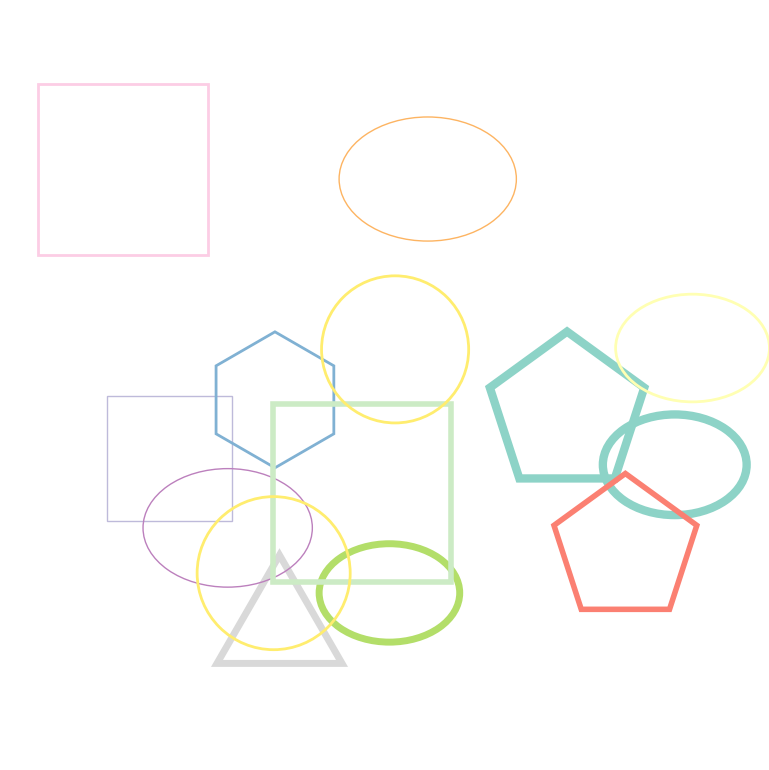[{"shape": "oval", "thickness": 3, "radius": 0.47, "center": [0.876, 0.396]}, {"shape": "pentagon", "thickness": 3, "radius": 0.53, "center": [0.736, 0.464]}, {"shape": "oval", "thickness": 1, "radius": 0.5, "center": [0.899, 0.548]}, {"shape": "square", "thickness": 0.5, "radius": 0.41, "center": [0.221, 0.404]}, {"shape": "pentagon", "thickness": 2, "radius": 0.49, "center": [0.812, 0.288]}, {"shape": "hexagon", "thickness": 1, "radius": 0.44, "center": [0.357, 0.481]}, {"shape": "oval", "thickness": 0.5, "radius": 0.58, "center": [0.555, 0.768]}, {"shape": "oval", "thickness": 2.5, "radius": 0.46, "center": [0.506, 0.23]}, {"shape": "square", "thickness": 1, "radius": 0.55, "center": [0.16, 0.78]}, {"shape": "triangle", "thickness": 2.5, "radius": 0.47, "center": [0.363, 0.185]}, {"shape": "oval", "thickness": 0.5, "radius": 0.55, "center": [0.296, 0.314]}, {"shape": "square", "thickness": 2, "radius": 0.58, "center": [0.471, 0.36]}, {"shape": "circle", "thickness": 1, "radius": 0.5, "center": [0.355, 0.256]}, {"shape": "circle", "thickness": 1, "radius": 0.48, "center": [0.513, 0.546]}]